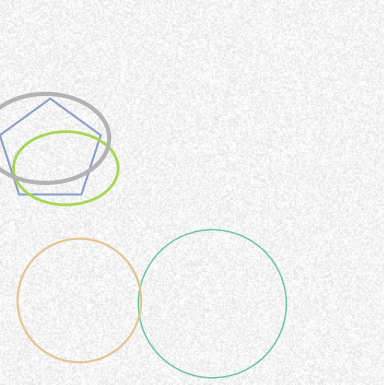[{"shape": "circle", "thickness": 1, "radius": 0.96, "center": [0.552, 0.211]}, {"shape": "pentagon", "thickness": 1.5, "radius": 0.69, "center": [0.131, 0.606]}, {"shape": "oval", "thickness": 2, "radius": 0.68, "center": [0.171, 0.563]}, {"shape": "circle", "thickness": 1.5, "radius": 0.8, "center": [0.206, 0.22]}, {"shape": "oval", "thickness": 3, "radius": 0.83, "center": [0.119, 0.641]}]